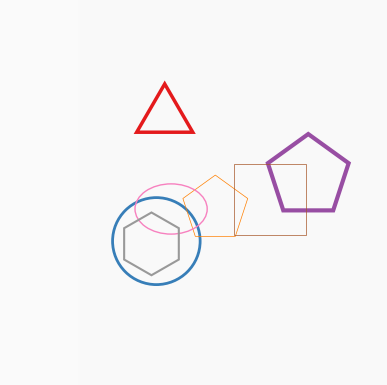[{"shape": "triangle", "thickness": 2.5, "radius": 0.42, "center": [0.425, 0.698]}, {"shape": "circle", "thickness": 2, "radius": 0.56, "center": [0.403, 0.374]}, {"shape": "pentagon", "thickness": 3, "radius": 0.55, "center": [0.795, 0.542]}, {"shape": "pentagon", "thickness": 0.5, "radius": 0.44, "center": [0.556, 0.457]}, {"shape": "square", "thickness": 0.5, "radius": 0.46, "center": [0.697, 0.483]}, {"shape": "oval", "thickness": 1, "radius": 0.47, "center": [0.442, 0.457]}, {"shape": "hexagon", "thickness": 1.5, "radius": 0.41, "center": [0.391, 0.367]}]